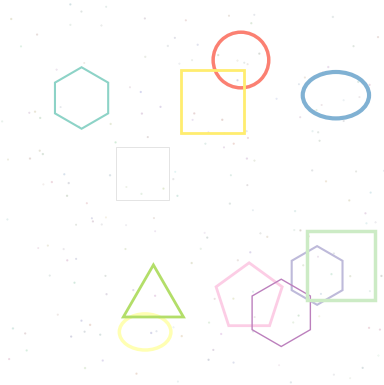[{"shape": "hexagon", "thickness": 1.5, "radius": 0.4, "center": [0.212, 0.745]}, {"shape": "oval", "thickness": 2.5, "radius": 0.33, "center": [0.377, 0.138]}, {"shape": "hexagon", "thickness": 1.5, "radius": 0.38, "center": [0.824, 0.284]}, {"shape": "circle", "thickness": 2.5, "radius": 0.36, "center": [0.626, 0.844]}, {"shape": "oval", "thickness": 3, "radius": 0.43, "center": [0.872, 0.753]}, {"shape": "triangle", "thickness": 2, "radius": 0.45, "center": [0.398, 0.222]}, {"shape": "pentagon", "thickness": 2, "radius": 0.45, "center": [0.647, 0.227]}, {"shape": "square", "thickness": 0.5, "radius": 0.35, "center": [0.37, 0.548]}, {"shape": "hexagon", "thickness": 1, "radius": 0.44, "center": [0.73, 0.187]}, {"shape": "square", "thickness": 2.5, "radius": 0.45, "center": [0.886, 0.311]}, {"shape": "square", "thickness": 2, "radius": 0.41, "center": [0.552, 0.736]}]